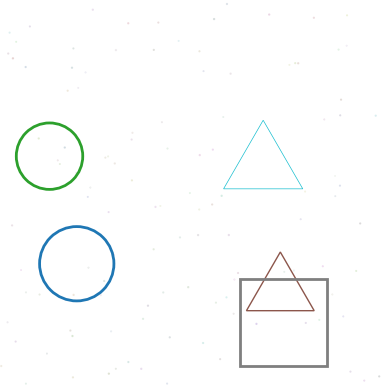[{"shape": "circle", "thickness": 2, "radius": 0.48, "center": [0.199, 0.315]}, {"shape": "circle", "thickness": 2, "radius": 0.43, "center": [0.129, 0.594]}, {"shape": "triangle", "thickness": 1, "radius": 0.51, "center": [0.728, 0.244]}, {"shape": "square", "thickness": 2, "radius": 0.56, "center": [0.735, 0.161]}, {"shape": "triangle", "thickness": 0.5, "radius": 0.59, "center": [0.684, 0.569]}]